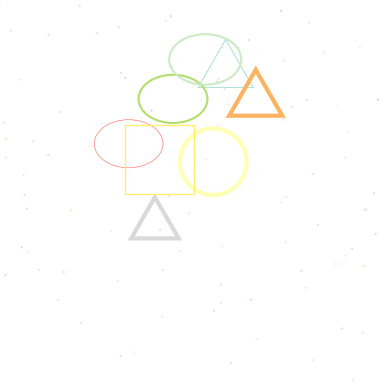[{"shape": "triangle", "thickness": 0.5, "radius": 0.42, "center": [0.586, 0.814]}, {"shape": "circle", "thickness": 3, "radius": 0.43, "center": [0.554, 0.58]}, {"shape": "oval", "thickness": 0.5, "radius": 0.45, "center": [0.334, 0.627]}, {"shape": "triangle", "thickness": 3, "radius": 0.4, "center": [0.664, 0.739]}, {"shape": "oval", "thickness": 1.5, "radius": 0.45, "center": [0.449, 0.743]}, {"shape": "triangle", "thickness": 3, "radius": 0.36, "center": [0.402, 0.416]}, {"shape": "oval", "thickness": 1.5, "radius": 0.47, "center": [0.533, 0.846]}, {"shape": "square", "thickness": 1, "radius": 0.45, "center": [0.414, 0.585]}]